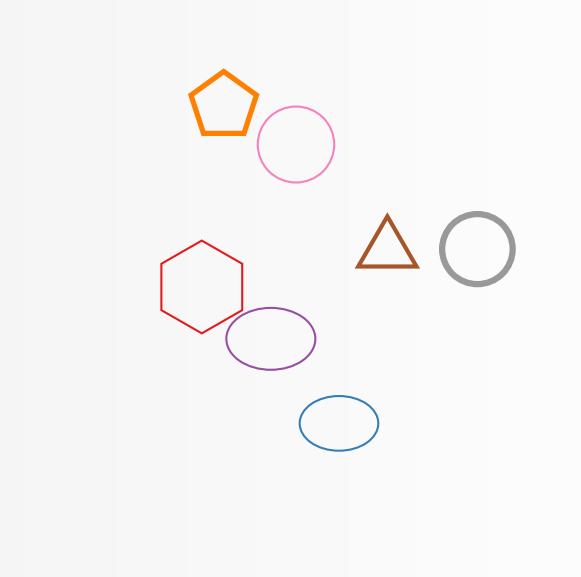[{"shape": "hexagon", "thickness": 1, "radius": 0.4, "center": [0.347, 0.502]}, {"shape": "oval", "thickness": 1, "radius": 0.34, "center": [0.583, 0.266]}, {"shape": "oval", "thickness": 1, "radius": 0.38, "center": [0.466, 0.412]}, {"shape": "pentagon", "thickness": 2.5, "radius": 0.3, "center": [0.385, 0.816]}, {"shape": "triangle", "thickness": 2, "radius": 0.29, "center": [0.666, 0.567]}, {"shape": "circle", "thickness": 1, "radius": 0.33, "center": [0.509, 0.749]}, {"shape": "circle", "thickness": 3, "radius": 0.3, "center": [0.821, 0.568]}]